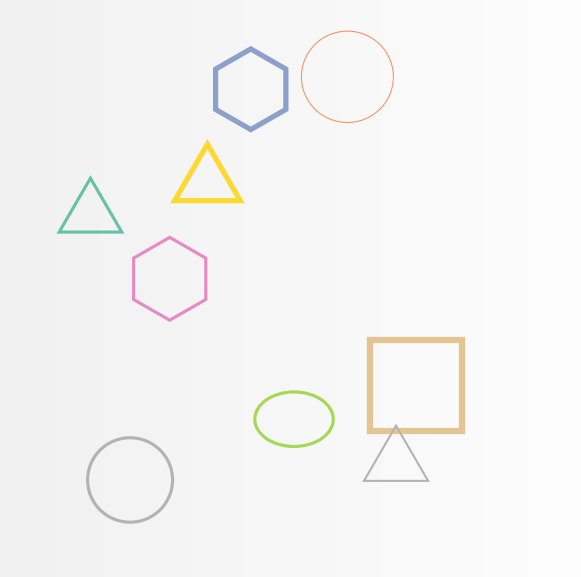[{"shape": "triangle", "thickness": 1.5, "radius": 0.31, "center": [0.156, 0.628]}, {"shape": "circle", "thickness": 0.5, "radius": 0.4, "center": [0.598, 0.866]}, {"shape": "hexagon", "thickness": 2.5, "radius": 0.35, "center": [0.431, 0.845]}, {"shape": "hexagon", "thickness": 1.5, "radius": 0.36, "center": [0.292, 0.516]}, {"shape": "oval", "thickness": 1.5, "radius": 0.34, "center": [0.506, 0.273]}, {"shape": "triangle", "thickness": 2.5, "radius": 0.33, "center": [0.357, 0.684]}, {"shape": "square", "thickness": 3, "radius": 0.4, "center": [0.716, 0.332]}, {"shape": "circle", "thickness": 1.5, "radius": 0.37, "center": [0.224, 0.168]}, {"shape": "triangle", "thickness": 1, "radius": 0.32, "center": [0.681, 0.198]}]